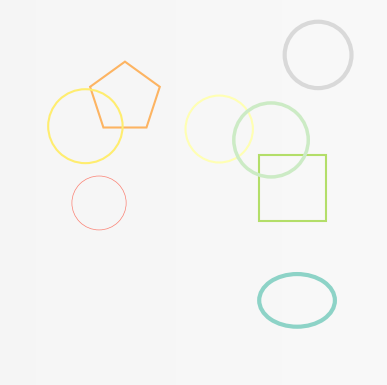[{"shape": "oval", "thickness": 3, "radius": 0.49, "center": [0.767, 0.22]}, {"shape": "circle", "thickness": 1.5, "radius": 0.43, "center": [0.566, 0.665]}, {"shape": "circle", "thickness": 0.5, "radius": 0.35, "center": [0.256, 0.473]}, {"shape": "pentagon", "thickness": 1.5, "radius": 0.47, "center": [0.322, 0.745]}, {"shape": "square", "thickness": 1.5, "radius": 0.43, "center": [0.755, 0.512]}, {"shape": "circle", "thickness": 3, "radius": 0.43, "center": [0.821, 0.857]}, {"shape": "circle", "thickness": 2.5, "radius": 0.48, "center": [0.699, 0.637]}, {"shape": "circle", "thickness": 1.5, "radius": 0.48, "center": [0.22, 0.672]}]